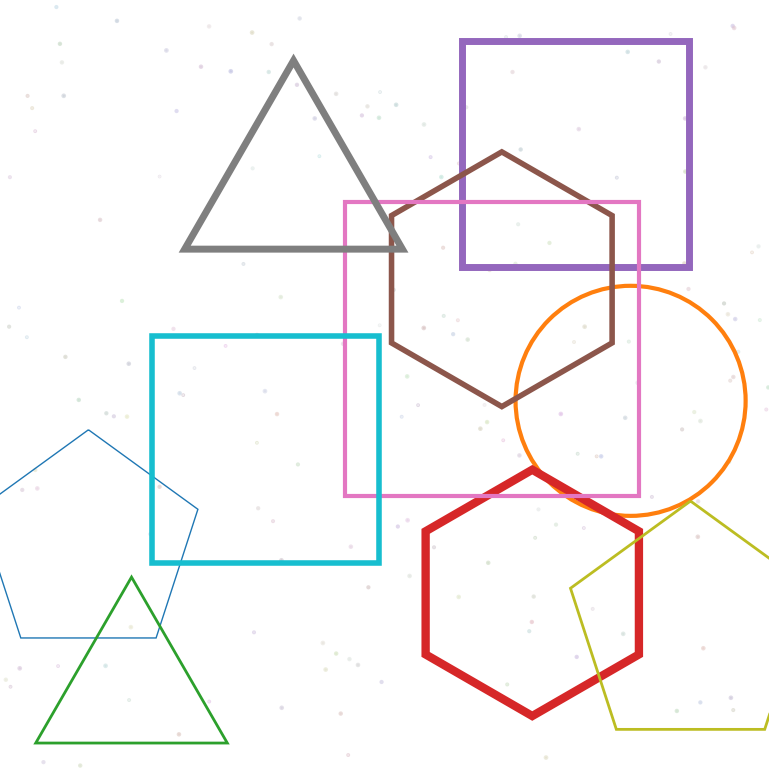[{"shape": "pentagon", "thickness": 0.5, "radius": 0.75, "center": [0.115, 0.292]}, {"shape": "circle", "thickness": 1.5, "radius": 0.75, "center": [0.819, 0.479]}, {"shape": "triangle", "thickness": 1, "radius": 0.72, "center": [0.171, 0.107]}, {"shape": "hexagon", "thickness": 3, "radius": 0.8, "center": [0.691, 0.23]}, {"shape": "square", "thickness": 2.5, "radius": 0.73, "center": [0.747, 0.8]}, {"shape": "hexagon", "thickness": 2, "radius": 0.83, "center": [0.652, 0.637]}, {"shape": "square", "thickness": 1.5, "radius": 0.95, "center": [0.639, 0.547]}, {"shape": "triangle", "thickness": 2.5, "radius": 0.82, "center": [0.381, 0.758]}, {"shape": "pentagon", "thickness": 1, "radius": 0.82, "center": [0.897, 0.185]}, {"shape": "square", "thickness": 2, "radius": 0.74, "center": [0.345, 0.417]}]